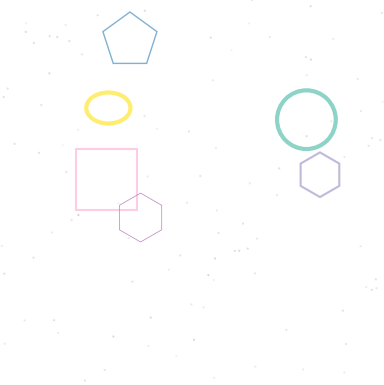[{"shape": "circle", "thickness": 3, "radius": 0.38, "center": [0.796, 0.689]}, {"shape": "hexagon", "thickness": 1.5, "radius": 0.29, "center": [0.831, 0.546]}, {"shape": "pentagon", "thickness": 1, "radius": 0.37, "center": [0.337, 0.895]}, {"shape": "square", "thickness": 1.5, "radius": 0.4, "center": [0.277, 0.533]}, {"shape": "hexagon", "thickness": 0.5, "radius": 0.32, "center": [0.365, 0.435]}, {"shape": "oval", "thickness": 3, "radius": 0.29, "center": [0.281, 0.72]}]